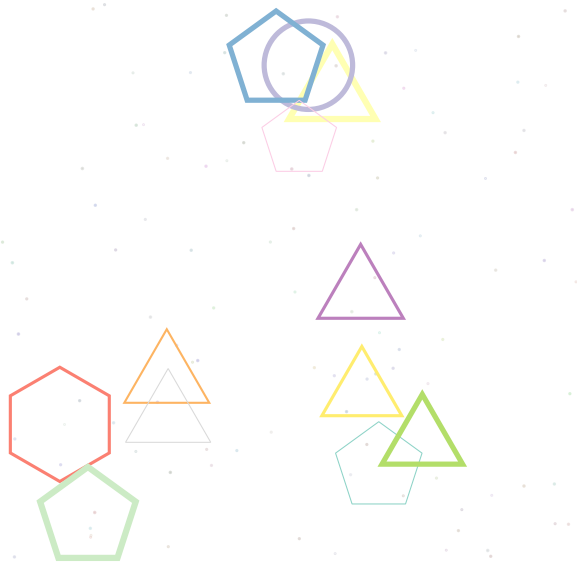[{"shape": "pentagon", "thickness": 0.5, "radius": 0.39, "center": [0.656, 0.19]}, {"shape": "triangle", "thickness": 3, "radius": 0.43, "center": [0.575, 0.836]}, {"shape": "circle", "thickness": 2.5, "radius": 0.38, "center": [0.534, 0.886]}, {"shape": "hexagon", "thickness": 1.5, "radius": 0.49, "center": [0.104, 0.264]}, {"shape": "pentagon", "thickness": 2.5, "radius": 0.43, "center": [0.478, 0.895]}, {"shape": "triangle", "thickness": 1, "radius": 0.42, "center": [0.289, 0.344]}, {"shape": "triangle", "thickness": 2.5, "radius": 0.4, "center": [0.731, 0.236]}, {"shape": "pentagon", "thickness": 0.5, "radius": 0.34, "center": [0.518, 0.757]}, {"shape": "triangle", "thickness": 0.5, "radius": 0.43, "center": [0.291, 0.276]}, {"shape": "triangle", "thickness": 1.5, "radius": 0.43, "center": [0.625, 0.491]}, {"shape": "pentagon", "thickness": 3, "radius": 0.44, "center": [0.152, 0.103]}, {"shape": "triangle", "thickness": 1.5, "radius": 0.4, "center": [0.627, 0.319]}]